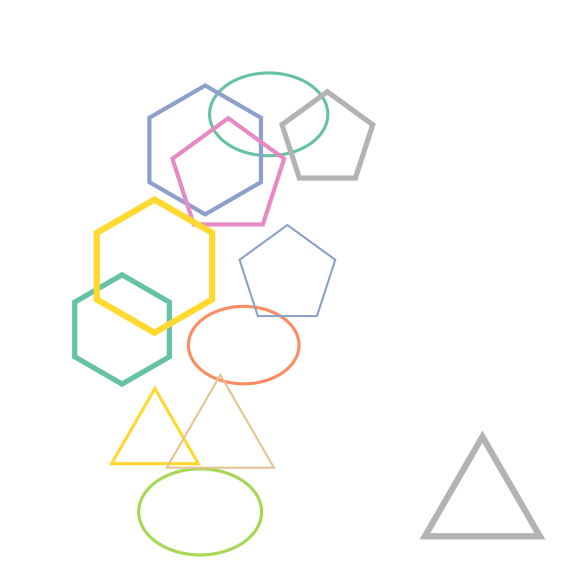[{"shape": "hexagon", "thickness": 2.5, "radius": 0.47, "center": [0.211, 0.429]}, {"shape": "oval", "thickness": 1.5, "radius": 0.51, "center": [0.465, 0.801]}, {"shape": "oval", "thickness": 1.5, "radius": 0.48, "center": [0.422, 0.402]}, {"shape": "hexagon", "thickness": 2, "radius": 0.56, "center": [0.355, 0.739]}, {"shape": "pentagon", "thickness": 1, "radius": 0.44, "center": [0.498, 0.522]}, {"shape": "pentagon", "thickness": 2, "radius": 0.51, "center": [0.395, 0.693]}, {"shape": "oval", "thickness": 1.5, "radius": 0.53, "center": [0.347, 0.113]}, {"shape": "hexagon", "thickness": 3, "radius": 0.58, "center": [0.267, 0.538]}, {"shape": "triangle", "thickness": 1.5, "radius": 0.43, "center": [0.268, 0.24]}, {"shape": "triangle", "thickness": 1, "radius": 0.54, "center": [0.382, 0.243]}, {"shape": "triangle", "thickness": 3, "radius": 0.57, "center": [0.835, 0.128]}, {"shape": "pentagon", "thickness": 2.5, "radius": 0.41, "center": [0.567, 0.758]}]